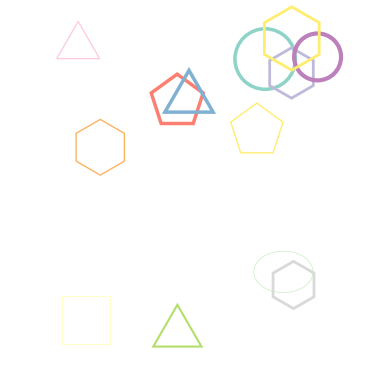[{"shape": "circle", "thickness": 2.5, "radius": 0.39, "center": [0.689, 0.847]}, {"shape": "square", "thickness": 0.5, "radius": 0.31, "center": [0.224, 0.169]}, {"shape": "hexagon", "thickness": 2, "radius": 0.33, "center": [0.757, 0.81]}, {"shape": "pentagon", "thickness": 2.5, "radius": 0.35, "center": [0.46, 0.737]}, {"shape": "triangle", "thickness": 2.5, "radius": 0.36, "center": [0.491, 0.745]}, {"shape": "hexagon", "thickness": 1, "radius": 0.36, "center": [0.26, 0.618]}, {"shape": "triangle", "thickness": 1.5, "radius": 0.36, "center": [0.461, 0.136]}, {"shape": "triangle", "thickness": 1, "radius": 0.32, "center": [0.203, 0.88]}, {"shape": "hexagon", "thickness": 2, "radius": 0.31, "center": [0.762, 0.26]}, {"shape": "circle", "thickness": 3, "radius": 0.3, "center": [0.825, 0.852]}, {"shape": "oval", "thickness": 0.5, "radius": 0.38, "center": [0.736, 0.294]}, {"shape": "hexagon", "thickness": 2, "radius": 0.41, "center": [0.758, 0.9]}, {"shape": "pentagon", "thickness": 1, "radius": 0.36, "center": [0.667, 0.661]}]